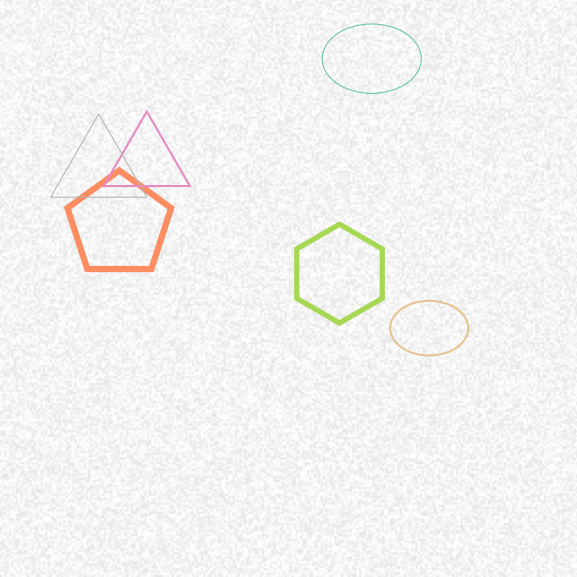[{"shape": "oval", "thickness": 0.5, "radius": 0.43, "center": [0.644, 0.898]}, {"shape": "pentagon", "thickness": 3, "radius": 0.47, "center": [0.207, 0.61]}, {"shape": "triangle", "thickness": 1, "radius": 0.43, "center": [0.254, 0.72]}, {"shape": "hexagon", "thickness": 2.5, "radius": 0.43, "center": [0.588, 0.525]}, {"shape": "oval", "thickness": 1, "radius": 0.34, "center": [0.743, 0.431]}, {"shape": "triangle", "thickness": 0.5, "radius": 0.48, "center": [0.171, 0.706]}]